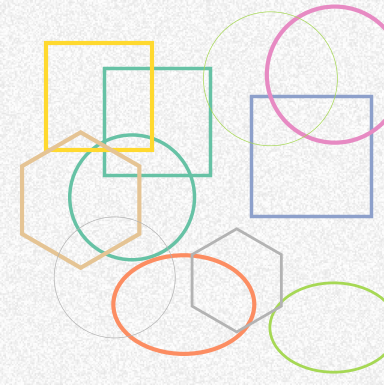[{"shape": "circle", "thickness": 2.5, "radius": 0.81, "center": [0.343, 0.487]}, {"shape": "square", "thickness": 2.5, "radius": 0.69, "center": [0.407, 0.684]}, {"shape": "oval", "thickness": 3, "radius": 0.92, "center": [0.477, 0.209]}, {"shape": "square", "thickness": 2.5, "radius": 0.78, "center": [0.808, 0.594]}, {"shape": "circle", "thickness": 3, "radius": 0.88, "center": [0.87, 0.806]}, {"shape": "circle", "thickness": 0.5, "radius": 0.87, "center": [0.702, 0.795]}, {"shape": "oval", "thickness": 2, "radius": 0.83, "center": [0.867, 0.149]}, {"shape": "square", "thickness": 3, "radius": 0.69, "center": [0.257, 0.75]}, {"shape": "hexagon", "thickness": 3, "radius": 0.88, "center": [0.21, 0.48]}, {"shape": "circle", "thickness": 0.5, "radius": 0.79, "center": [0.298, 0.279]}, {"shape": "hexagon", "thickness": 2, "radius": 0.67, "center": [0.615, 0.272]}]